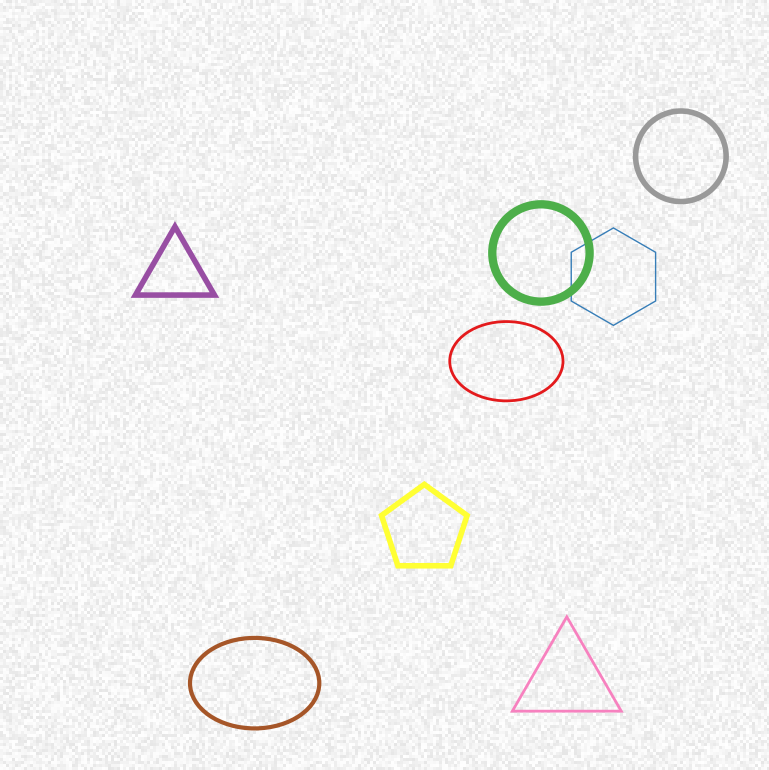[{"shape": "oval", "thickness": 1, "radius": 0.37, "center": [0.658, 0.531]}, {"shape": "hexagon", "thickness": 0.5, "radius": 0.32, "center": [0.797, 0.641]}, {"shape": "circle", "thickness": 3, "radius": 0.32, "center": [0.703, 0.671]}, {"shape": "triangle", "thickness": 2, "radius": 0.3, "center": [0.227, 0.646]}, {"shape": "pentagon", "thickness": 2, "radius": 0.29, "center": [0.551, 0.313]}, {"shape": "oval", "thickness": 1.5, "radius": 0.42, "center": [0.331, 0.113]}, {"shape": "triangle", "thickness": 1, "radius": 0.41, "center": [0.736, 0.117]}, {"shape": "circle", "thickness": 2, "radius": 0.29, "center": [0.884, 0.797]}]